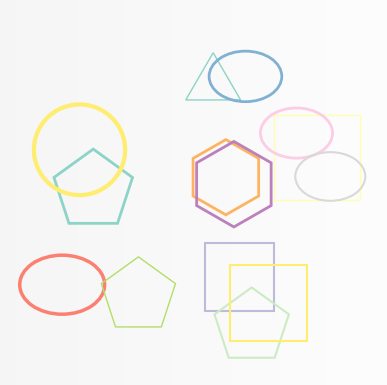[{"shape": "triangle", "thickness": 1, "radius": 0.41, "center": [0.55, 0.781]}, {"shape": "pentagon", "thickness": 2, "radius": 0.53, "center": [0.241, 0.506]}, {"shape": "square", "thickness": 1, "radius": 0.55, "center": [0.818, 0.591]}, {"shape": "square", "thickness": 1.5, "radius": 0.44, "center": [0.617, 0.281]}, {"shape": "oval", "thickness": 2.5, "radius": 0.55, "center": [0.16, 0.261]}, {"shape": "oval", "thickness": 2, "radius": 0.47, "center": [0.633, 0.802]}, {"shape": "hexagon", "thickness": 2, "radius": 0.49, "center": [0.583, 0.54]}, {"shape": "pentagon", "thickness": 1, "radius": 0.5, "center": [0.357, 0.232]}, {"shape": "oval", "thickness": 2, "radius": 0.47, "center": [0.765, 0.654]}, {"shape": "oval", "thickness": 1.5, "radius": 0.45, "center": [0.852, 0.542]}, {"shape": "hexagon", "thickness": 2, "radius": 0.56, "center": [0.604, 0.522]}, {"shape": "pentagon", "thickness": 1.5, "radius": 0.5, "center": [0.65, 0.152]}, {"shape": "circle", "thickness": 3, "radius": 0.59, "center": [0.205, 0.611]}, {"shape": "square", "thickness": 1.5, "radius": 0.49, "center": [0.693, 0.214]}]